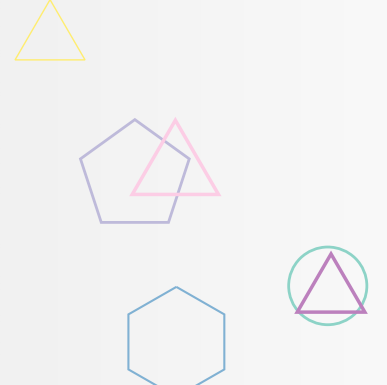[{"shape": "circle", "thickness": 2, "radius": 0.5, "center": [0.846, 0.257]}, {"shape": "pentagon", "thickness": 2, "radius": 0.74, "center": [0.348, 0.542]}, {"shape": "hexagon", "thickness": 1.5, "radius": 0.71, "center": [0.455, 0.112]}, {"shape": "triangle", "thickness": 2.5, "radius": 0.64, "center": [0.453, 0.559]}, {"shape": "triangle", "thickness": 2.5, "radius": 0.5, "center": [0.854, 0.24]}, {"shape": "triangle", "thickness": 1, "radius": 0.52, "center": [0.129, 0.897]}]